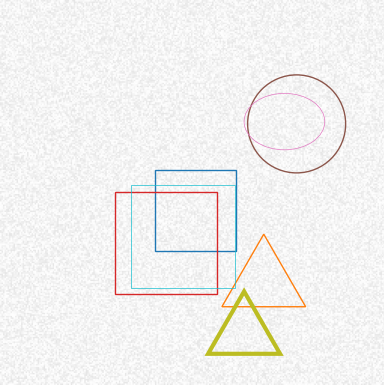[{"shape": "square", "thickness": 1, "radius": 0.53, "center": [0.508, 0.454]}, {"shape": "triangle", "thickness": 1, "radius": 0.63, "center": [0.685, 0.266]}, {"shape": "square", "thickness": 1, "radius": 0.66, "center": [0.431, 0.369]}, {"shape": "circle", "thickness": 1, "radius": 0.64, "center": [0.77, 0.678]}, {"shape": "oval", "thickness": 0.5, "radius": 0.52, "center": [0.739, 0.684]}, {"shape": "triangle", "thickness": 3, "radius": 0.54, "center": [0.634, 0.135]}, {"shape": "square", "thickness": 0.5, "radius": 0.67, "center": [0.475, 0.385]}]